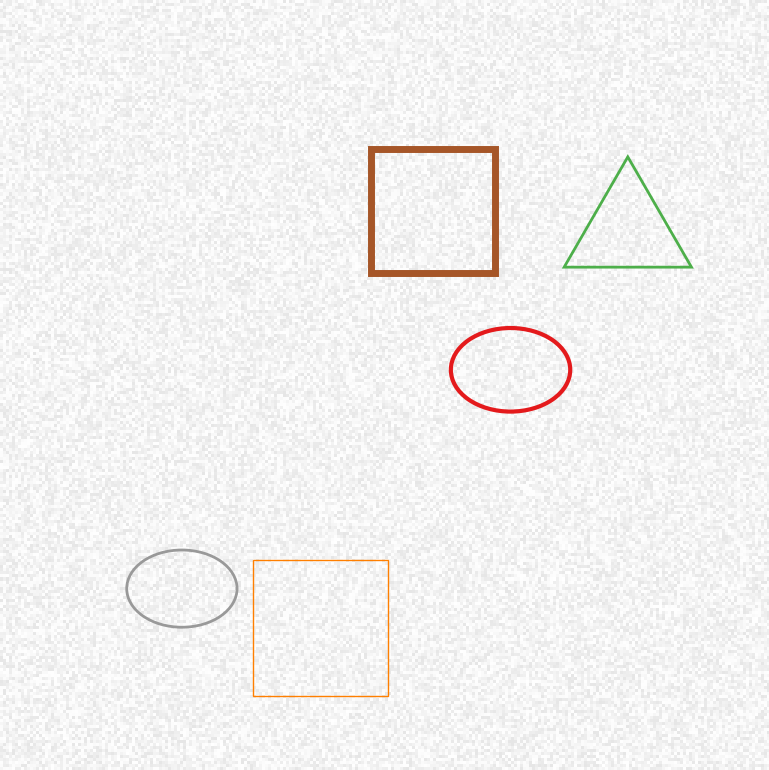[{"shape": "oval", "thickness": 1.5, "radius": 0.39, "center": [0.663, 0.52]}, {"shape": "triangle", "thickness": 1, "radius": 0.48, "center": [0.815, 0.701]}, {"shape": "square", "thickness": 0.5, "radius": 0.44, "center": [0.416, 0.185]}, {"shape": "square", "thickness": 2.5, "radius": 0.4, "center": [0.562, 0.726]}, {"shape": "oval", "thickness": 1, "radius": 0.36, "center": [0.236, 0.236]}]